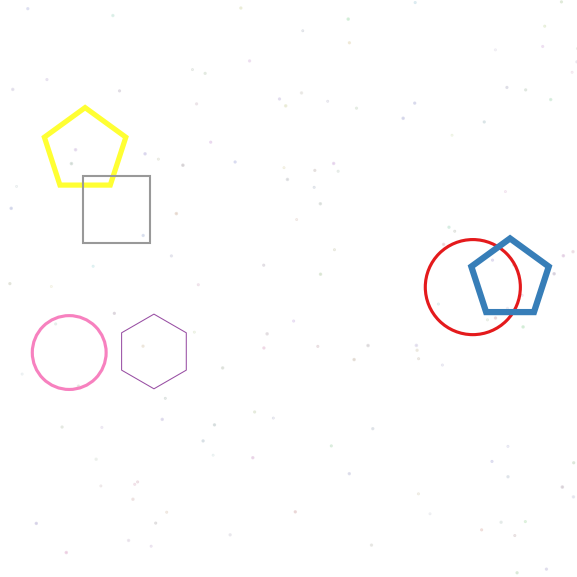[{"shape": "circle", "thickness": 1.5, "radius": 0.41, "center": [0.819, 0.502]}, {"shape": "pentagon", "thickness": 3, "radius": 0.35, "center": [0.883, 0.516]}, {"shape": "hexagon", "thickness": 0.5, "radius": 0.32, "center": [0.267, 0.391]}, {"shape": "pentagon", "thickness": 2.5, "radius": 0.37, "center": [0.147, 0.739]}, {"shape": "circle", "thickness": 1.5, "radius": 0.32, "center": [0.12, 0.389]}, {"shape": "square", "thickness": 1, "radius": 0.29, "center": [0.202, 0.636]}]